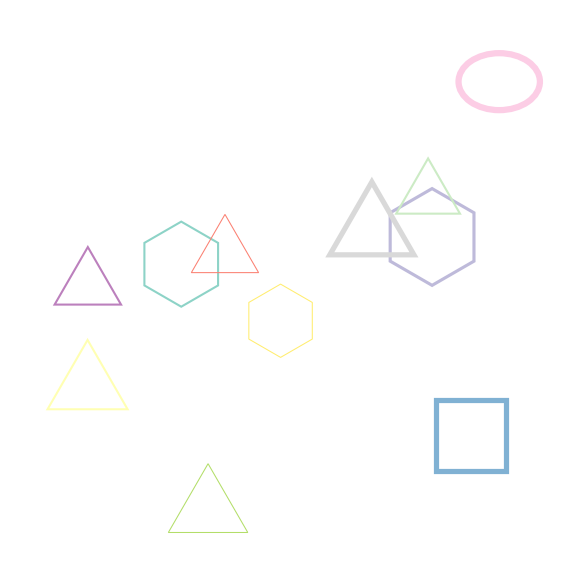[{"shape": "hexagon", "thickness": 1, "radius": 0.37, "center": [0.314, 0.542]}, {"shape": "triangle", "thickness": 1, "radius": 0.4, "center": [0.152, 0.33]}, {"shape": "hexagon", "thickness": 1.5, "radius": 0.42, "center": [0.748, 0.589]}, {"shape": "triangle", "thickness": 0.5, "radius": 0.34, "center": [0.39, 0.561]}, {"shape": "square", "thickness": 2.5, "radius": 0.3, "center": [0.815, 0.245]}, {"shape": "triangle", "thickness": 0.5, "radius": 0.4, "center": [0.36, 0.117]}, {"shape": "oval", "thickness": 3, "radius": 0.35, "center": [0.864, 0.858]}, {"shape": "triangle", "thickness": 2.5, "radius": 0.42, "center": [0.644, 0.6]}, {"shape": "triangle", "thickness": 1, "radius": 0.33, "center": [0.152, 0.505]}, {"shape": "triangle", "thickness": 1, "radius": 0.32, "center": [0.741, 0.661]}, {"shape": "hexagon", "thickness": 0.5, "radius": 0.32, "center": [0.486, 0.444]}]